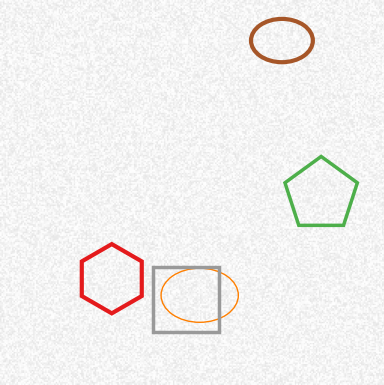[{"shape": "hexagon", "thickness": 3, "radius": 0.45, "center": [0.29, 0.276]}, {"shape": "pentagon", "thickness": 2.5, "radius": 0.49, "center": [0.834, 0.495]}, {"shape": "oval", "thickness": 1, "radius": 0.5, "center": [0.519, 0.233]}, {"shape": "oval", "thickness": 3, "radius": 0.4, "center": [0.732, 0.895]}, {"shape": "square", "thickness": 2.5, "radius": 0.43, "center": [0.483, 0.223]}]